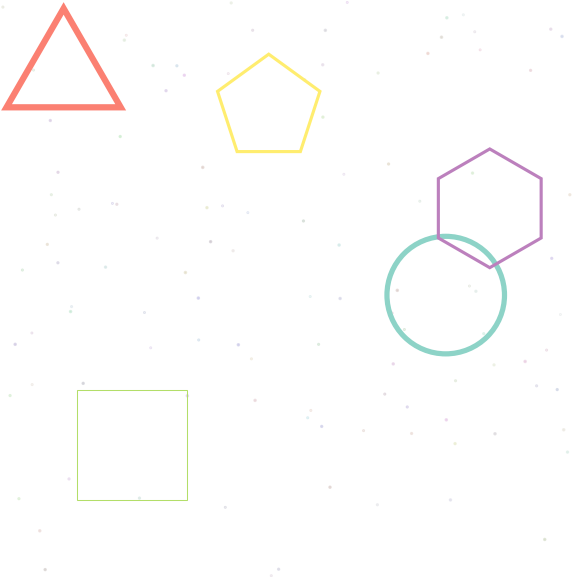[{"shape": "circle", "thickness": 2.5, "radius": 0.51, "center": [0.772, 0.488]}, {"shape": "triangle", "thickness": 3, "radius": 0.57, "center": [0.11, 0.87]}, {"shape": "square", "thickness": 0.5, "radius": 0.47, "center": [0.228, 0.229]}, {"shape": "hexagon", "thickness": 1.5, "radius": 0.51, "center": [0.848, 0.638]}, {"shape": "pentagon", "thickness": 1.5, "radius": 0.47, "center": [0.465, 0.812]}]